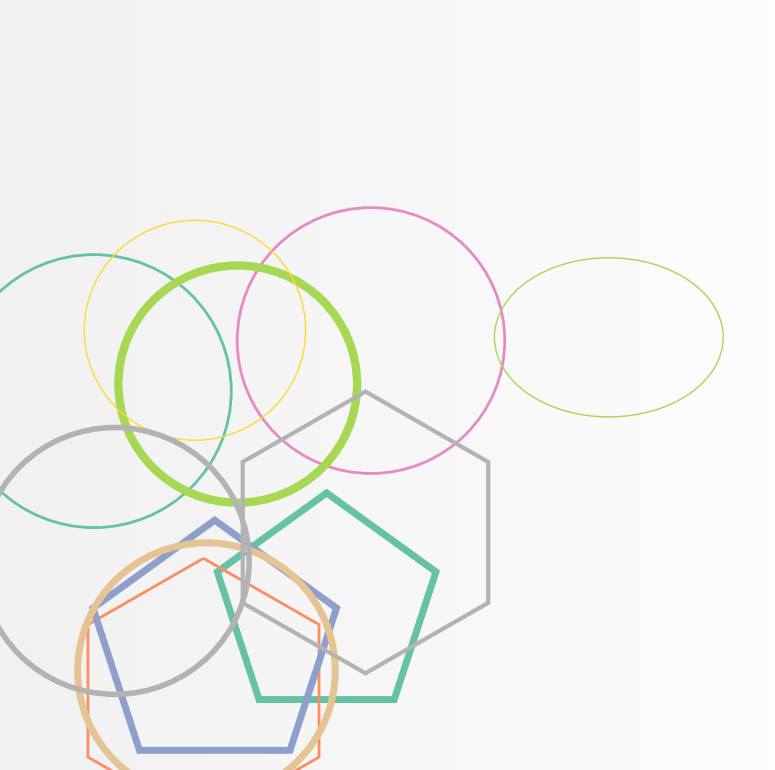[{"shape": "pentagon", "thickness": 2.5, "radius": 0.74, "center": [0.421, 0.211]}, {"shape": "circle", "thickness": 1, "radius": 0.89, "center": [0.121, 0.492]}, {"shape": "hexagon", "thickness": 1, "radius": 0.86, "center": [0.263, 0.103]}, {"shape": "pentagon", "thickness": 2.5, "radius": 0.83, "center": [0.277, 0.159]}, {"shape": "circle", "thickness": 1, "radius": 0.86, "center": [0.479, 0.558]}, {"shape": "oval", "thickness": 0.5, "radius": 0.74, "center": [0.786, 0.562]}, {"shape": "circle", "thickness": 3, "radius": 0.77, "center": [0.307, 0.501]}, {"shape": "circle", "thickness": 0.5, "radius": 0.71, "center": [0.252, 0.571]}, {"shape": "circle", "thickness": 2.5, "radius": 0.83, "center": [0.266, 0.129]}, {"shape": "circle", "thickness": 2, "radius": 0.87, "center": [0.148, 0.272]}, {"shape": "hexagon", "thickness": 1.5, "radius": 0.91, "center": [0.472, 0.309]}]